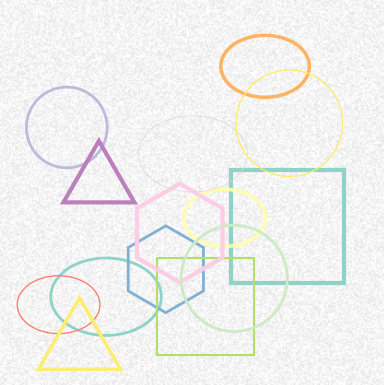[{"shape": "square", "thickness": 3, "radius": 0.74, "center": [0.747, 0.412]}, {"shape": "oval", "thickness": 2, "radius": 0.72, "center": [0.276, 0.229]}, {"shape": "oval", "thickness": 2.5, "radius": 0.53, "center": [0.583, 0.434]}, {"shape": "circle", "thickness": 2, "radius": 0.52, "center": [0.174, 0.669]}, {"shape": "oval", "thickness": 1, "radius": 0.54, "center": [0.152, 0.209]}, {"shape": "hexagon", "thickness": 2, "radius": 0.56, "center": [0.431, 0.301]}, {"shape": "oval", "thickness": 2.5, "radius": 0.57, "center": [0.689, 0.828]}, {"shape": "square", "thickness": 1.5, "radius": 0.63, "center": [0.535, 0.204]}, {"shape": "hexagon", "thickness": 3, "radius": 0.64, "center": [0.467, 0.395]}, {"shape": "oval", "thickness": 0.5, "radius": 0.71, "center": [0.501, 0.6]}, {"shape": "triangle", "thickness": 3, "radius": 0.53, "center": [0.257, 0.528]}, {"shape": "circle", "thickness": 2, "radius": 0.69, "center": [0.608, 0.277]}, {"shape": "triangle", "thickness": 2.5, "radius": 0.62, "center": [0.207, 0.103]}, {"shape": "circle", "thickness": 1, "radius": 0.69, "center": [0.751, 0.68]}]